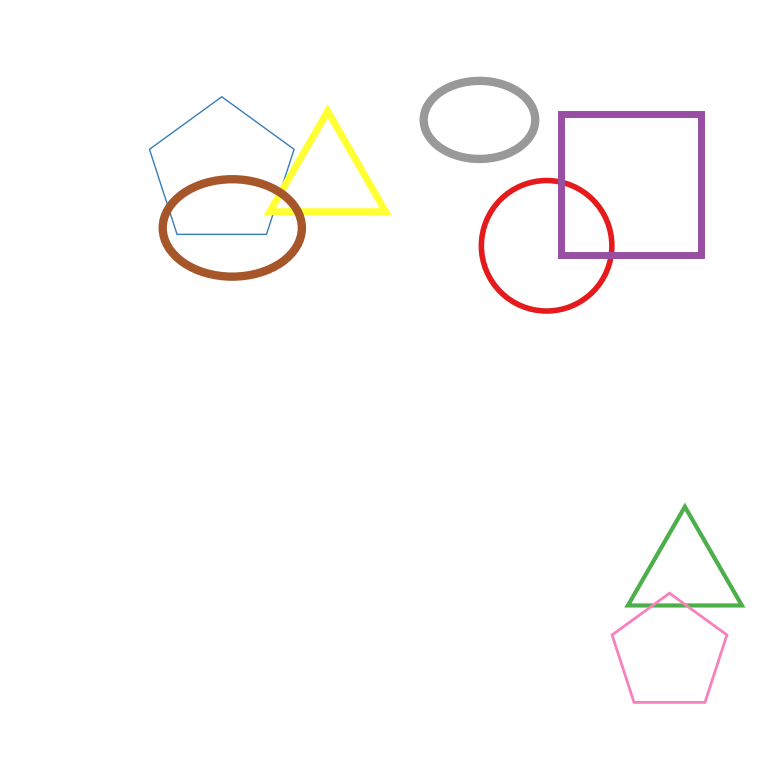[{"shape": "circle", "thickness": 2, "radius": 0.42, "center": [0.71, 0.681]}, {"shape": "pentagon", "thickness": 0.5, "radius": 0.49, "center": [0.288, 0.776]}, {"shape": "triangle", "thickness": 1.5, "radius": 0.43, "center": [0.889, 0.256]}, {"shape": "square", "thickness": 2.5, "radius": 0.45, "center": [0.819, 0.76]}, {"shape": "triangle", "thickness": 2.5, "radius": 0.43, "center": [0.426, 0.769]}, {"shape": "oval", "thickness": 3, "radius": 0.45, "center": [0.302, 0.704]}, {"shape": "pentagon", "thickness": 1, "radius": 0.39, "center": [0.869, 0.151]}, {"shape": "oval", "thickness": 3, "radius": 0.36, "center": [0.623, 0.844]}]